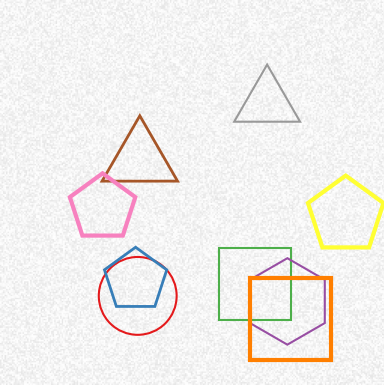[{"shape": "circle", "thickness": 1.5, "radius": 0.51, "center": [0.358, 0.231]}, {"shape": "pentagon", "thickness": 2, "radius": 0.43, "center": [0.352, 0.273]}, {"shape": "square", "thickness": 1.5, "radius": 0.47, "center": [0.662, 0.263]}, {"shape": "hexagon", "thickness": 1.5, "radius": 0.56, "center": [0.746, 0.217]}, {"shape": "square", "thickness": 3, "radius": 0.53, "center": [0.755, 0.172]}, {"shape": "pentagon", "thickness": 3, "radius": 0.52, "center": [0.898, 0.441]}, {"shape": "triangle", "thickness": 2, "radius": 0.57, "center": [0.363, 0.586]}, {"shape": "pentagon", "thickness": 3, "radius": 0.45, "center": [0.266, 0.46]}, {"shape": "triangle", "thickness": 1.5, "radius": 0.49, "center": [0.694, 0.733]}]